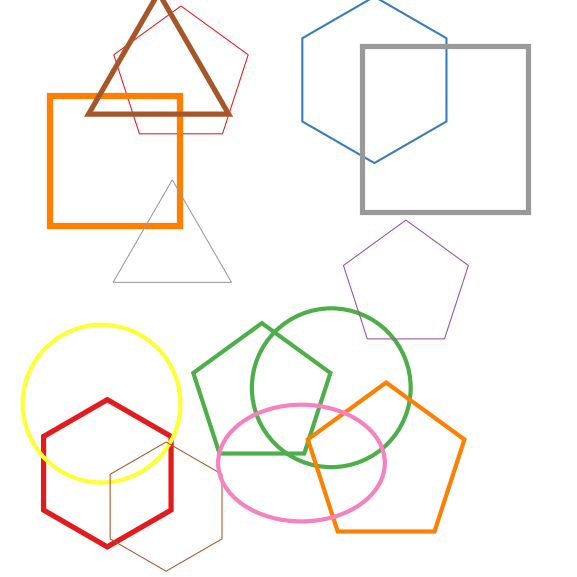[{"shape": "pentagon", "thickness": 0.5, "radius": 0.61, "center": [0.313, 0.866]}, {"shape": "hexagon", "thickness": 2.5, "radius": 0.64, "center": [0.186, 0.18]}, {"shape": "hexagon", "thickness": 1, "radius": 0.72, "center": [0.648, 0.861]}, {"shape": "pentagon", "thickness": 2, "radius": 0.62, "center": [0.453, 0.315]}, {"shape": "circle", "thickness": 2, "radius": 0.69, "center": [0.574, 0.328]}, {"shape": "pentagon", "thickness": 0.5, "radius": 0.57, "center": [0.703, 0.504]}, {"shape": "square", "thickness": 3, "radius": 0.56, "center": [0.199, 0.72]}, {"shape": "pentagon", "thickness": 2, "radius": 0.71, "center": [0.669, 0.194]}, {"shape": "circle", "thickness": 2, "radius": 0.68, "center": [0.176, 0.3]}, {"shape": "hexagon", "thickness": 0.5, "radius": 0.56, "center": [0.288, 0.122]}, {"shape": "triangle", "thickness": 2.5, "radius": 0.7, "center": [0.275, 0.872]}, {"shape": "oval", "thickness": 2, "radius": 0.72, "center": [0.522, 0.197]}, {"shape": "square", "thickness": 2.5, "radius": 0.72, "center": [0.77, 0.776]}, {"shape": "triangle", "thickness": 0.5, "radius": 0.59, "center": [0.298, 0.569]}]